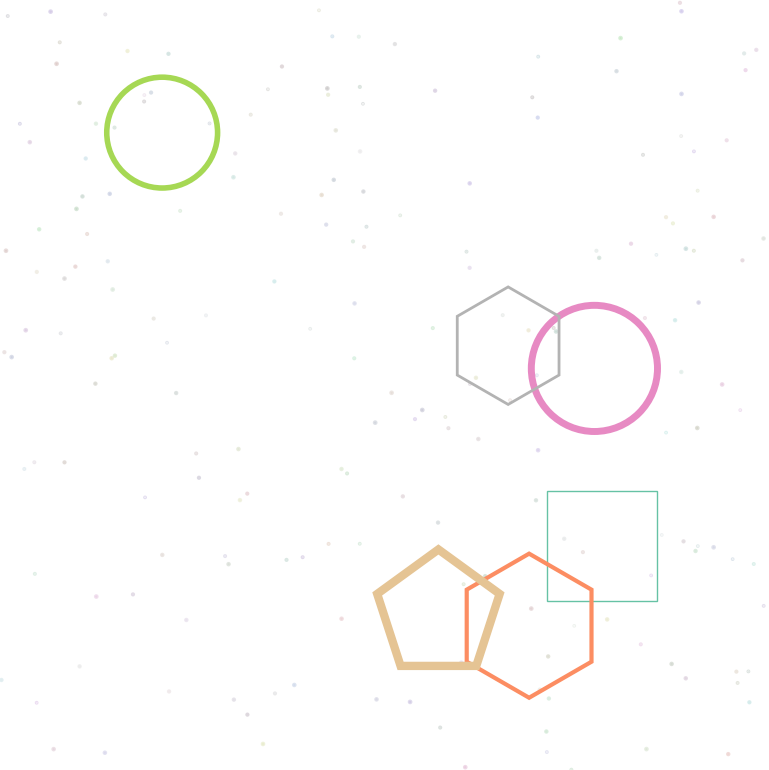[{"shape": "square", "thickness": 0.5, "radius": 0.36, "center": [0.782, 0.291]}, {"shape": "hexagon", "thickness": 1.5, "radius": 0.47, "center": [0.687, 0.187]}, {"shape": "circle", "thickness": 2.5, "radius": 0.41, "center": [0.772, 0.522]}, {"shape": "circle", "thickness": 2, "radius": 0.36, "center": [0.211, 0.828]}, {"shape": "pentagon", "thickness": 3, "radius": 0.42, "center": [0.569, 0.203]}, {"shape": "hexagon", "thickness": 1, "radius": 0.38, "center": [0.66, 0.551]}]